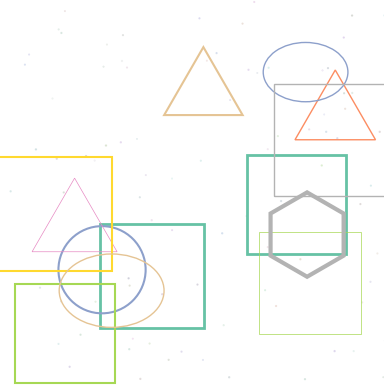[{"shape": "square", "thickness": 2, "radius": 0.68, "center": [0.395, 0.283]}, {"shape": "square", "thickness": 2, "radius": 0.64, "center": [0.769, 0.468]}, {"shape": "triangle", "thickness": 1, "radius": 0.6, "center": [0.871, 0.697]}, {"shape": "oval", "thickness": 1, "radius": 0.55, "center": [0.794, 0.813]}, {"shape": "circle", "thickness": 1.5, "radius": 0.57, "center": [0.265, 0.299]}, {"shape": "triangle", "thickness": 0.5, "radius": 0.64, "center": [0.194, 0.41]}, {"shape": "square", "thickness": 0.5, "radius": 0.66, "center": [0.805, 0.264]}, {"shape": "square", "thickness": 1.5, "radius": 0.65, "center": [0.169, 0.134]}, {"shape": "square", "thickness": 1.5, "radius": 0.74, "center": [0.143, 0.445]}, {"shape": "triangle", "thickness": 1.5, "radius": 0.59, "center": [0.528, 0.76]}, {"shape": "oval", "thickness": 1, "radius": 0.68, "center": [0.29, 0.245]}, {"shape": "hexagon", "thickness": 3, "radius": 0.55, "center": [0.798, 0.391]}, {"shape": "square", "thickness": 1, "radius": 0.73, "center": [0.859, 0.637]}]